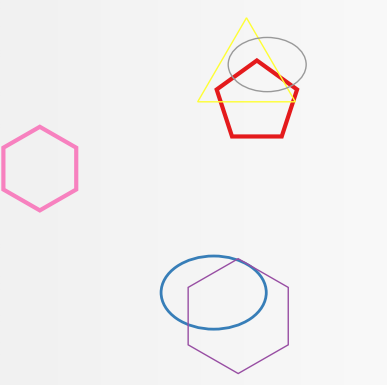[{"shape": "pentagon", "thickness": 3, "radius": 0.55, "center": [0.663, 0.734]}, {"shape": "oval", "thickness": 2, "radius": 0.68, "center": [0.551, 0.24]}, {"shape": "hexagon", "thickness": 1, "radius": 0.75, "center": [0.615, 0.179]}, {"shape": "triangle", "thickness": 1, "radius": 0.73, "center": [0.636, 0.808]}, {"shape": "hexagon", "thickness": 3, "radius": 0.54, "center": [0.103, 0.562]}, {"shape": "oval", "thickness": 1, "radius": 0.5, "center": [0.69, 0.832]}]